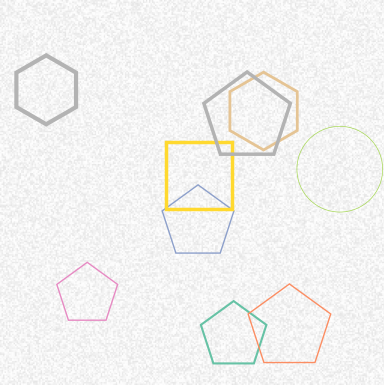[{"shape": "pentagon", "thickness": 1.5, "radius": 0.45, "center": [0.607, 0.128]}, {"shape": "pentagon", "thickness": 1, "radius": 0.56, "center": [0.752, 0.15]}, {"shape": "pentagon", "thickness": 1, "radius": 0.49, "center": [0.514, 0.422]}, {"shape": "pentagon", "thickness": 1, "radius": 0.42, "center": [0.227, 0.236]}, {"shape": "circle", "thickness": 0.5, "radius": 0.56, "center": [0.883, 0.561]}, {"shape": "square", "thickness": 2.5, "radius": 0.43, "center": [0.516, 0.545]}, {"shape": "hexagon", "thickness": 2, "radius": 0.51, "center": [0.685, 0.712]}, {"shape": "hexagon", "thickness": 3, "radius": 0.45, "center": [0.12, 0.767]}, {"shape": "pentagon", "thickness": 2.5, "radius": 0.59, "center": [0.642, 0.695]}]